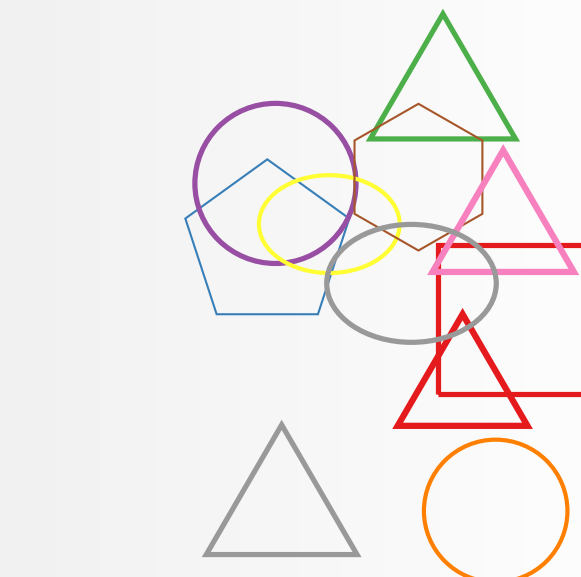[{"shape": "triangle", "thickness": 3, "radius": 0.64, "center": [0.796, 0.326]}, {"shape": "square", "thickness": 2.5, "radius": 0.64, "center": [0.881, 0.446]}, {"shape": "pentagon", "thickness": 1, "radius": 0.74, "center": [0.46, 0.575]}, {"shape": "triangle", "thickness": 2.5, "radius": 0.72, "center": [0.762, 0.831]}, {"shape": "circle", "thickness": 2.5, "radius": 0.69, "center": [0.474, 0.682]}, {"shape": "circle", "thickness": 2, "radius": 0.62, "center": [0.853, 0.114]}, {"shape": "oval", "thickness": 2, "radius": 0.61, "center": [0.567, 0.611]}, {"shape": "hexagon", "thickness": 1, "radius": 0.64, "center": [0.72, 0.692]}, {"shape": "triangle", "thickness": 3, "radius": 0.7, "center": [0.866, 0.598]}, {"shape": "triangle", "thickness": 2.5, "radius": 0.75, "center": [0.485, 0.114]}, {"shape": "oval", "thickness": 2.5, "radius": 0.73, "center": [0.708, 0.508]}]